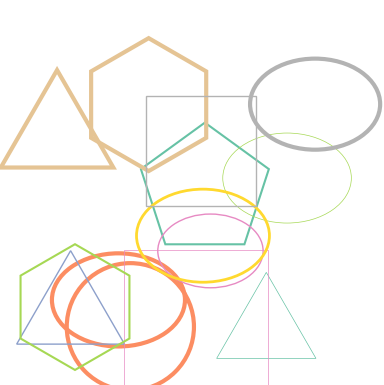[{"shape": "pentagon", "thickness": 1.5, "radius": 0.87, "center": [0.532, 0.507]}, {"shape": "triangle", "thickness": 0.5, "radius": 0.74, "center": [0.692, 0.144]}, {"shape": "circle", "thickness": 3, "radius": 0.83, "center": [0.339, 0.151]}, {"shape": "oval", "thickness": 3, "radius": 0.86, "center": [0.308, 0.221]}, {"shape": "triangle", "thickness": 1, "radius": 0.81, "center": [0.183, 0.187]}, {"shape": "oval", "thickness": 1, "radius": 0.68, "center": [0.547, 0.348]}, {"shape": "square", "thickness": 0.5, "radius": 0.94, "center": [0.509, 0.164]}, {"shape": "oval", "thickness": 0.5, "radius": 0.84, "center": [0.746, 0.538]}, {"shape": "hexagon", "thickness": 1.5, "radius": 0.82, "center": [0.195, 0.202]}, {"shape": "oval", "thickness": 2, "radius": 0.86, "center": [0.527, 0.388]}, {"shape": "hexagon", "thickness": 3, "radius": 0.86, "center": [0.386, 0.728]}, {"shape": "triangle", "thickness": 3, "radius": 0.84, "center": [0.148, 0.649]}, {"shape": "square", "thickness": 1, "radius": 0.72, "center": [0.522, 0.607]}, {"shape": "oval", "thickness": 3, "radius": 0.84, "center": [0.818, 0.729]}]